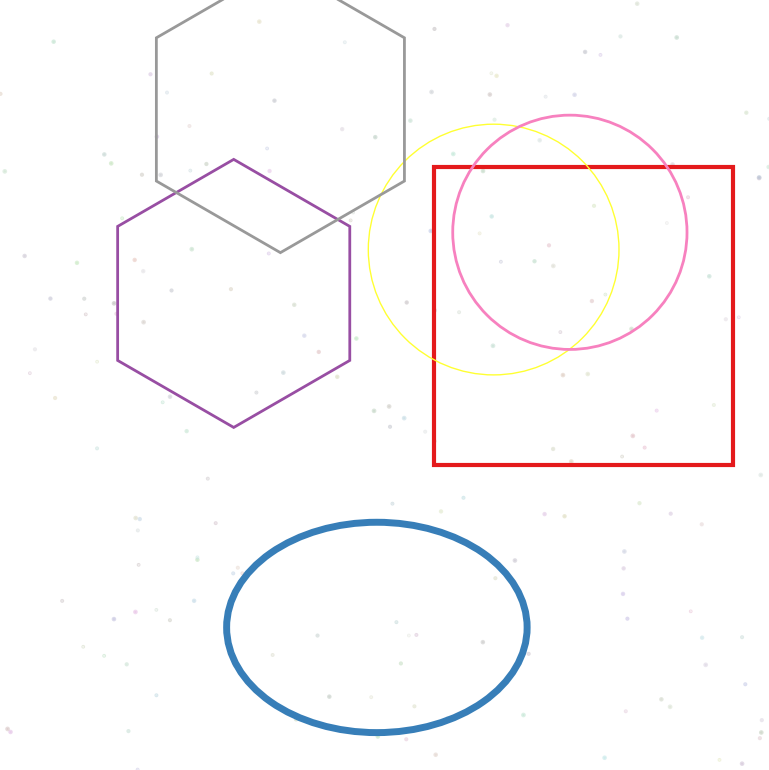[{"shape": "square", "thickness": 1.5, "radius": 0.97, "center": [0.758, 0.589]}, {"shape": "oval", "thickness": 2.5, "radius": 0.98, "center": [0.489, 0.185]}, {"shape": "hexagon", "thickness": 1, "radius": 0.87, "center": [0.304, 0.619]}, {"shape": "circle", "thickness": 0.5, "radius": 0.81, "center": [0.641, 0.676]}, {"shape": "circle", "thickness": 1, "radius": 0.76, "center": [0.74, 0.698]}, {"shape": "hexagon", "thickness": 1, "radius": 0.93, "center": [0.364, 0.858]}]